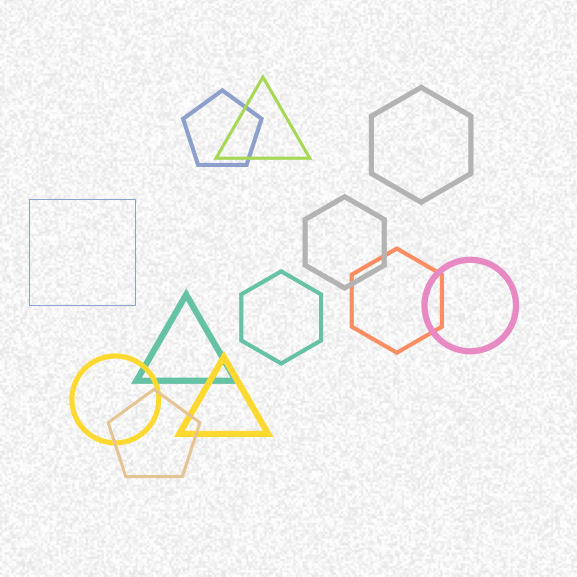[{"shape": "hexagon", "thickness": 2, "radius": 0.4, "center": [0.487, 0.449]}, {"shape": "triangle", "thickness": 3, "radius": 0.5, "center": [0.322, 0.39]}, {"shape": "hexagon", "thickness": 2, "radius": 0.45, "center": [0.687, 0.479]}, {"shape": "pentagon", "thickness": 2, "radius": 0.36, "center": [0.385, 0.771]}, {"shape": "square", "thickness": 0.5, "radius": 0.46, "center": [0.142, 0.563]}, {"shape": "circle", "thickness": 3, "radius": 0.4, "center": [0.814, 0.47]}, {"shape": "triangle", "thickness": 1.5, "radius": 0.47, "center": [0.455, 0.772]}, {"shape": "triangle", "thickness": 3, "radius": 0.44, "center": [0.388, 0.292]}, {"shape": "circle", "thickness": 2.5, "radius": 0.38, "center": [0.2, 0.307]}, {"shape": "pentagon", "thickness": 1.5, "radius": 0.42, "center": [0.267, 0.241]}, {"shape": "hexagon", "thickness": 2.5, "radius": 0.5, "center": [0.729, 0.748]}, {"shape": "hexagon", "thickness": 2.5, "radius": 0.4, "center": [0.597, 0.579]}]